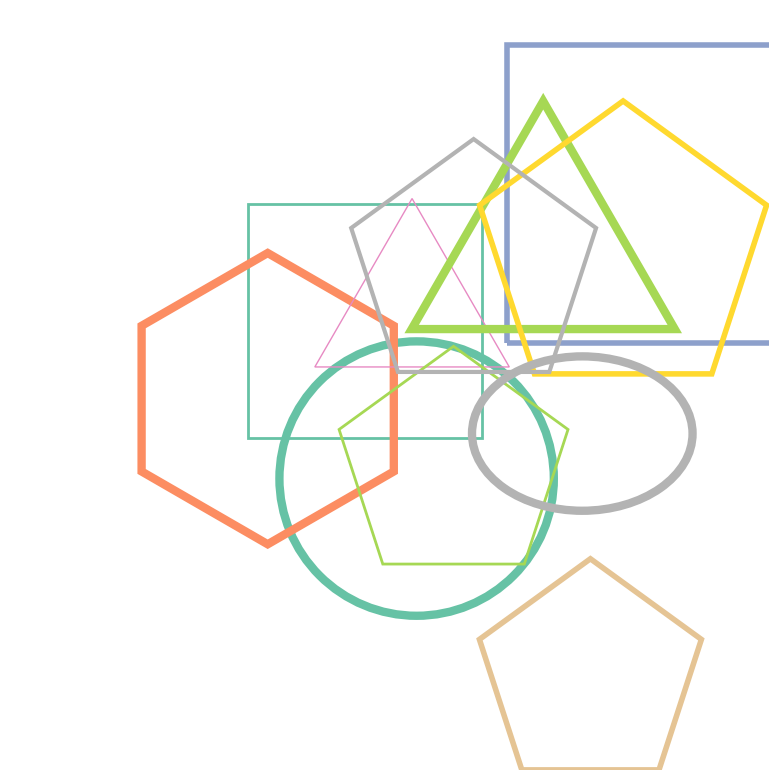[{"shape": "square", "thickness": 1, "radius": 0.76, "center": [0.474, 0.583]}, {"shape": "circle", "thickness": 3, "radius": 0.89, "center": [0.541, 0.378]}, {"shape": "hexagon", "thickness": 3, "radius": 0.95, "center": [0.348, 0.482]}, {"shape": "square", "thickness": 2, "radius": 0.97, "center": [0.852, 0.748]}, {"shape": "triangle", "thickness": 0.5, "radius": 0.73, "center": [0.535, 0.596]}, {"shape": "triangle", "thickness": 3, "radius": 0.99, "center": [0.705, 0.671]}, {"shape": "pentagon", "thickness": 1, "radius": 0.78, "center": [0.589, 0.394]}, {"shape": "pentagon", "thickness": 2, "radius": 0.98, "center": [0.809, 0.673]}, {"shape": "pentagon", "thickness": 2, "radius": 0.76, "center": [0.767, 0.123]}, {"shape": "pentagon", "thickness": 1.5, "radius": 0.84, "center": [0.615, 0.652]}, {"shape": "oval", "thickness": 3, "radius": 0.72, "center": [0.756, 0.437]}]